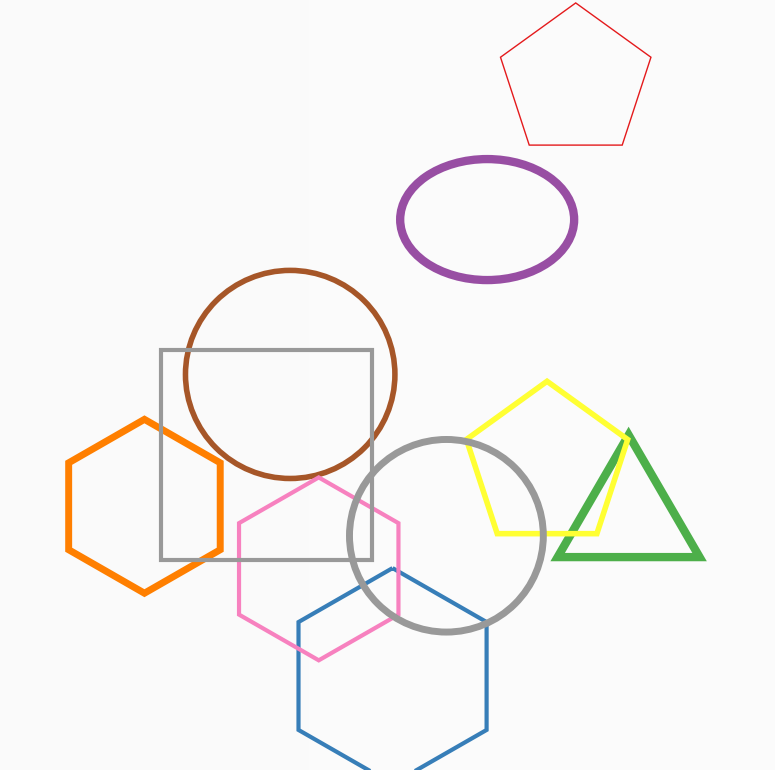[{"shape": "pentagon", "thickness": 0.5, "radius": 0.51, "center": [0.743, 0.894]}, {"shape": "hexagon", "thickness": 1.5, "radius": 0.7, "center": [0.507, 0.122]}, {"shape": "triangle", "thickness": 3, "radius": 0.53, "center": [0.811, 0.329]}, {"shape": "oval", "thickness": 3, "radius": 0.56, "center": [0.629, 0.715]}, {"shape": "hexagon", "thickness": 2.5, "radius": 0.56, "center": [0.186, 0.342]}, {"shape": "pentagon", "thickness": 2, "radius": 0.55, "center": [0.706, 0.395]}, {"shape": "circle", "thickness": 2, "radius": 0.68, "center": [0.374, 0.514]}, {"shape": "hexagon", "thickness": 1.5, "radius": 0.59, "center": [0.411, 0.261]}, {"shape": "circle", "thickness": 2.5, "radius": 0.63, "center": [0.576, 0.304]}, {"shape": "square", "thickness": 1.5, "radius": 0.68, "center": [0.343, 0.409]}]